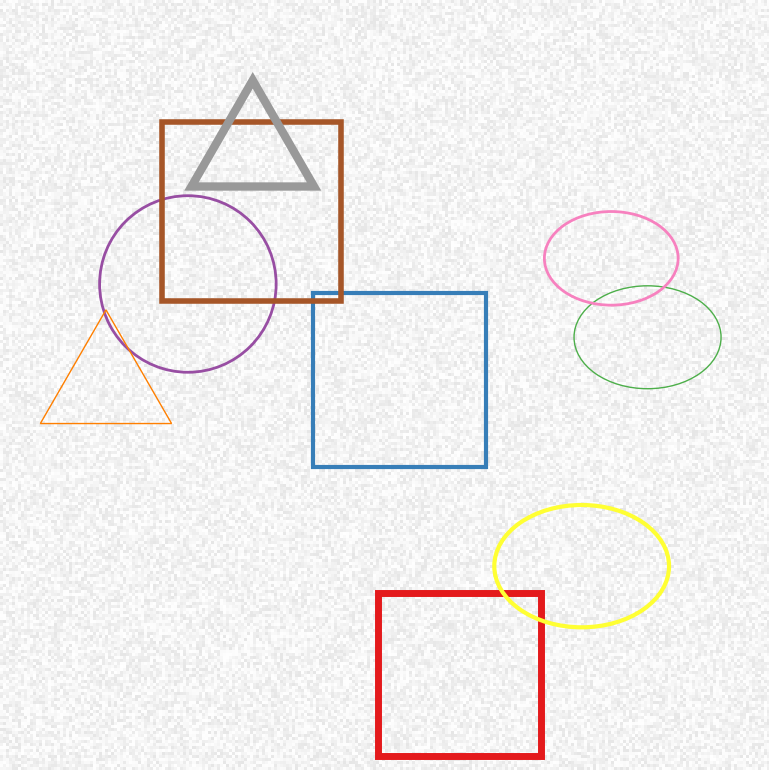[{"shape": "square", "thickness": 2.5, "radius": 0.53, "center": [0.597, 0.124]}, {"shape": "square", "thickness": 1.5, "radius": 0.56, "center": [0.519, 0.507]}, {"shape": "oval", "thickness": 0.5, "radius": 0.48, "center": [0.841, 0.562]}, {"shape": "circle", "thickness": 1, "radius": 0.57, "center": [0.244, 0.631]}, {"shape": "triangle", "thickness": 0.5, "radius": 0.49, "center": [0.138, 0.499]}, {"shape": "oval", "thickness": 1.5, "radius": 0.57, "center": [0.755, 0.265]}, {"shape": "square", "thickness": 2, "radius": 0.58, "center": [0.327, 0.725]}, {"shape": "oval", "thickness": 1, "radius": 0.43, "center": [0.794, 0.664]}, {"shape": "triangle", "thickness": 3, "radius": 0.46, "center": [0.328, 0.804]}]